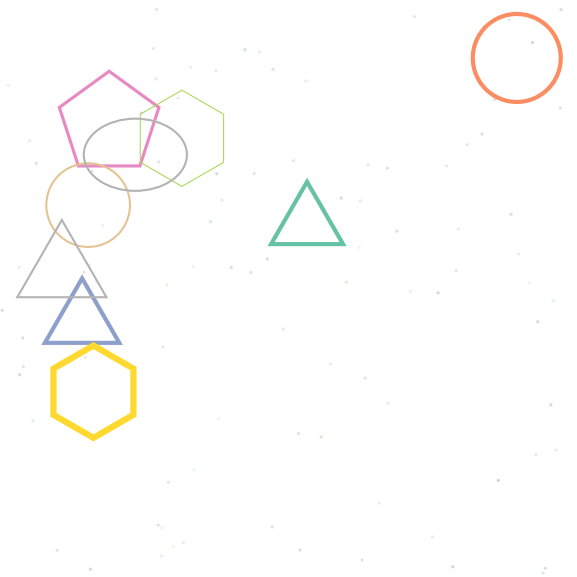[{"shape": "triangle", "thickness": 2, "radius": 0.36, "center": [0.532, 0.612]}, {"shape": "circle", "thickness": 2, "radius": 0.38, "center": [0.895, 0.899]}, {"shape": "triangle", "thickness": 2, "radius": 0.37, "center": [0.142, 0.443]}, {"shape": "pentagon", "thickness": 1.5, "radius": 0.45, "center": [0.189, 0.785]}, {"shape": "hexagon", "thickness": 0.5, "radius": 0.42, "center": [0.315, 0.76]}, {"shape": "hexagon", "thickness": 3, "radius": 0.4, "center": [0.162, 0.321]}, {"shape": "circle", "thickness": 1, "radius": 0.36, "center": [0.153, 0.644]}, {"shape": "triangle", "thickness": 1, "radius": 0.45, "center": [0.107, 0.529]}, {"shape": "oval", "thickness": 1, "radius": 0.45, "center": [0.234, 0.731]}]